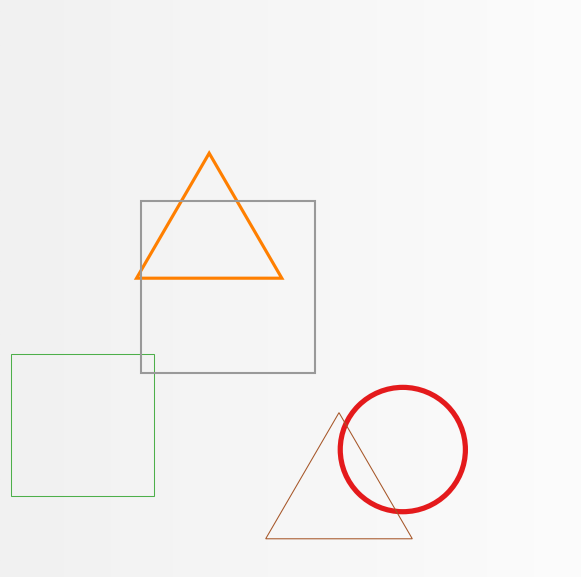[{"shape": "circle", "thickness": 2.5, "radius": 0.54, "center": [0.693, 0.221]}, {"shape": "square", "thickness": 0.5, "radius": 0.62, "center": [0.142, 0.263]}, {"shape": "triangle", "thickness": 1.5, "radius": 0.72, "center": [0.36, 0.59]}, {"shape": "triangle", "thickness": 0.5, "radius": 0.73, "center": [0.583, 0.139]}, {"shape": "square", "thickness": 1, "radius": 0.74, "center": [0.392, 0.502]}]